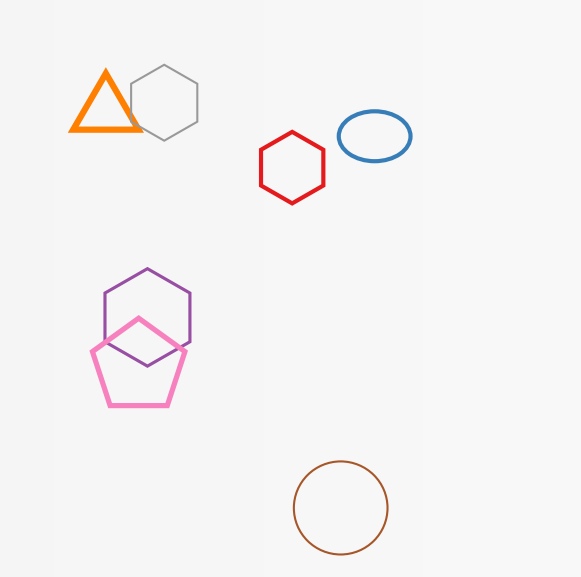[{"shape": "hexagon", "thickness": 2, "radius": 0.31, "center": [0.503, 0.709]}, {"shape": "oval", "thickness": 2, "radius": 0.31, "center": [0.645, 0.763]}, {"shape": "hexagon", "thickness": 1.5, "radius": 0.42, "center": [0.254, 0.45]}, {"shape": "triangle", "thickness": 3, "radius": 0.32, "center": [0.182, 0.807]}, {"shape": "circle", "thickness": 1, "radius": 0.4, "center": [0.586, 0.12]}, {"shape": "pentagon", "thickness": 2.5, "radius": 0.42, "center": [0.239, 0.364]}, {"shape": "hexagon", "thickness": 1, "radius": 0.33, "center": [0.283, 0.821]}]